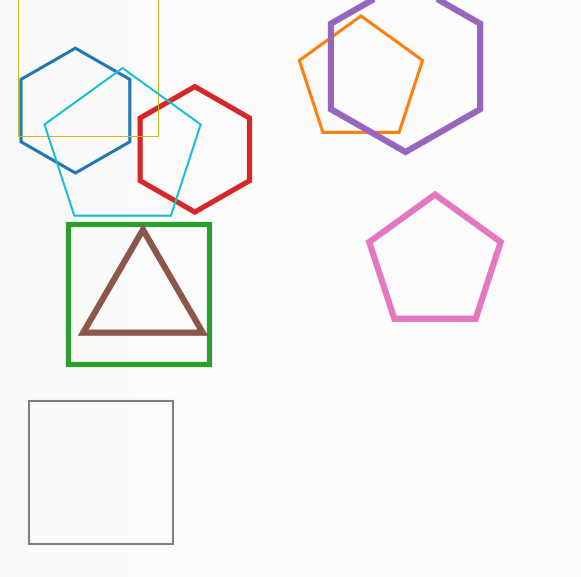[{"shape": "hexagon", "thickness": 1.5, "radius": 0.54, "center": [0.13, 0.808]}, {"shape": "pentagon", "thickness": 1.5, "radius": 0.56, "center": [0.621, 0.86]}, {"shape": "square", "thickness": 2.5, "radius": 0.61, "center": [0.238, 0.49]}, {"shape": "hexagon", "thickness": 2.5, "radius": 0.54, "center": [0.335, 0.741]}, {"shape": "hexagon", "thickness": 3, "radius": 0.74, "center": [0.698, 0.884]}, {"shape": "triangle", "thickness": 3, "radius": 0.59, "center": [0.246, 0.483]}, {"shape": "pentagon", "thickness": 3, "radius": 0.59, "center": [0.748, 0.543]}, {"shape": "square", "thickness": 1, "radius": 0.62, "center": [0.174, 0.181]}, {"shape": "square", "thickness": 0.5, "radius": 0.6, "center": [0.151, 0.884]}, {"shape": "pentagon", "thickness": 1, "radius": 0.71, "center": [0.211, 0.74]}]